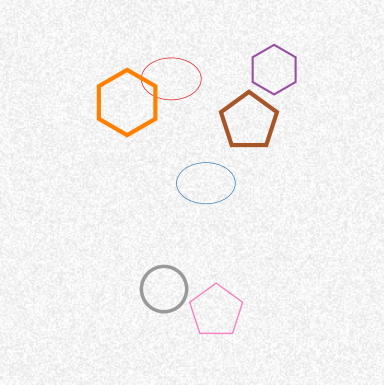[{"shape": "oval", "thickness": 0.5, "radius": 0.39, "center": [0.445, 0.795]}, {"shape": "oval", "thickness": 0.5, "radius": 0.38, "center": [0.535, 0.524]}, {"shape": "hexagon", "thickness": 1.5, "radius": 0.32, "center": [0.712, 0.819]}, {"shape": "hexagon", "thickness": 3, "radius": 0.42, "center": [0.33, 0.734]}, {"shape": "pentagon", "thickness": 3, "radius": 0.38, "center": [0.647, 0.685]}, {"shape": "pentagon", "thickness": 1, "radius": 0.36, "center": [0.561, 0.193]}, {"shape": "circle", "thickness": 2.5, "radius": 0.29, "center": [0.426, 0.249]}]